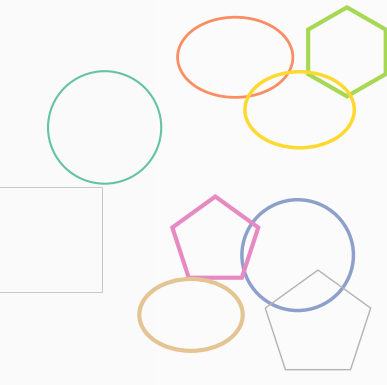[{"shape": "circle", "thickness": 1.5, "radius": 0.73, "center": [0.27, 0.669]}, {"shape": "oval", "thickness": 2, "radius": 0.74, "center": [0.607, 0.851]}, {"shape": "circle", "thickness": 2.5, "radius": 0.72, "center": [0.768, 0.337]}, {"shape": "pentagon", "thickness": 3, "radius": 0.58, "center": [0.556, 0.373]}, {"shape": "hexagon", "thickness": 3, "radius": 0.58, "center": [0.895, 0.865]}, {"shape": "oval", "thickness": 2.5, "radius": 0.71, "center": [0.773, 0.715]}, {"shape": "oval", "thickness": 3, "radius": 0.67, "center": [0.493, 0.182]}, {"shape": "pentagon", "thickness": 1, "radius": 0.72, "center": [0.821, 0.156]}, {"shape": "square", "thickness": 0.5, "radius": 0.68, "center": [0.127, 0.378]}]